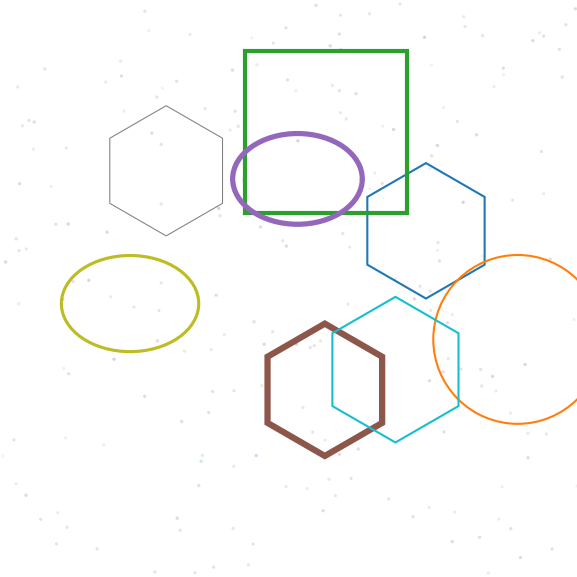[{"shape": "hexagon", "thickness": 1, "radius": 0.59, "center": [0.738, 0.599]}, {"shape": "circle", "thickness": 1, "radius": 0.73, "center": [0.896, 0.411]}, {"shape": "square", "thickness": 2, "radius": 0.7, "center": [0.565, 0.77]}, {"shape": "oval", "thickness": 2.5, "radius": 0.56, "center": [0.515, 0.689]}, {"shape": "hexagon", "thickness": 3, "radius": 0.57, "center": [0.562, 0.324]}, {"shape": "hexagon", "thickness": 0.5, "radius": 0.56, "center": [0.288, 0.703]}, {"shape": "oval", "thickness": 1.5, "radius": 0.59, "center": [0.225, 0.473]}, {"shape": "hexagon", "thickness": 1, "radius": 0.63, "center": [0.685, 0.359]}]